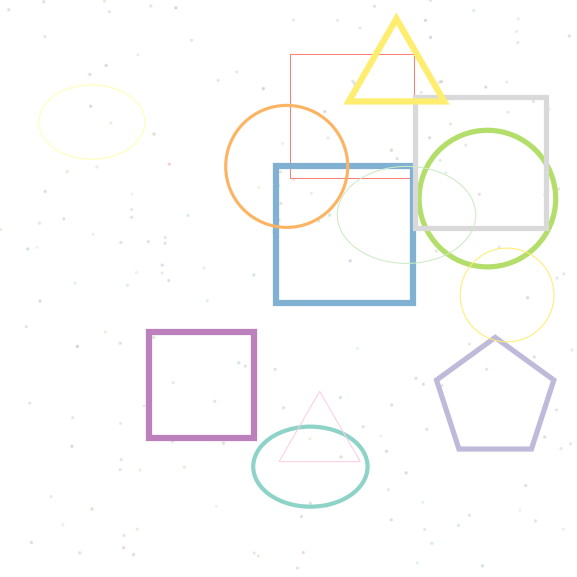[{"shape": "oval", "thickness": 2, "radius": 0.49, "center": [0.537, 0.191]}, {"shape": "oval", "thickness": 0.5, "radius": 0.46, "center": [0.159, 0.788]}, {"shape": "pentagon", "thickness": 2.5, "radius": 0.53, "center": [0.857, 0.308]}, {"shape": "square", "thickness": 0.5, "radius": 0.54, "center": [0.609, 0.798]}, {"shape": "square", "thickness": 3, "radius": 0.59, "center": [0.597, 0.593]}, {"shape": "circle", "thickness": 1.5, "radius": 0.53, "center": [0.496, 0.711]}, {"shape": "circle", "thickness": 2.5, "radius": 0.59, "center": [0.844, 0.655]}, {"shape": "triangle", "thickness": 0.5, "radius": 0.41, "center": [0.554, 0.24]}, {"shape": "square", "thickness": 2.5, "radius": 0.57, "center": [0.833, 0.718]}, {"shape": "square", "thickness": 3, "radius": 0.46, "center": [0.349, 0.333]}, {"shape": "oval", "thickness": 0.5, "radius": 0.6, "center": [0.704, 0.627]}, {"shape": "triangle", "thickness": 3, "radius": 0.48, "center": [0.686, 0.871]}, {"shape": "circle", "thickness": 0.5, "radius": 0.41, "center": [0.878, 0.488]}]